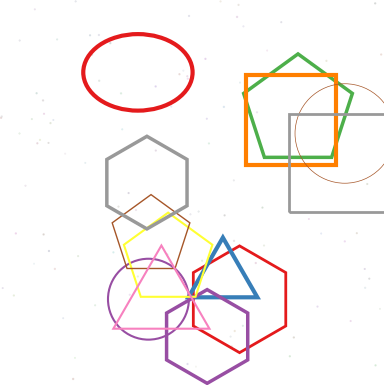[{"shape": "oval", "thickness": 3, "radius": 0.71, "center": [0.358, 0.812]}, {"shape": "hexagon", "thickness": 2, "radius": 0.69, "center": [0.622, 0.223]}, {"shape": "triangle", "thickness": 3, "radius": 0.52, "center": [0.579, 0.279]}, {"shape": "pentagon", "thickness": 2.5, "radius": 0.74, "center": [0.774, 0.711]}, {"shape": "hexagon", "thickness": 2.5, "radius": 0.61, "center": [0.538, 0.126]}, {"shape": "circle", "thickness": 1.5, "radius": 0.53, "center": [0.386, 0.223]}, {"shape": "square", "thickness": 3, "radius": 0.58, "center": [0.757, 0.689]}, {"shape": "pentagon", "thickness": 1.5, "radius": 0.6, "center": [0.437, 0.327]}, {"shape": "pentagon", "thickness": 1, "radius": 0.53, "center": [0.392, 0.388]}, {"shape": "circle", "thickness": 0.5, "radius": 0.65, "center": [0.896, 0.653]}, {"shape": "triangle", "thickness": 1.5, "radius": 0.72, "center": [0.419, 0.218]}, {"shape": "hexagon", "thickness": 2.5, "radius": 0.6, "center": [0.382, 0.526]}, {"shape": "square", "thickness": 2, "radius": 0.64, "center": [0.877, 0.577]}]